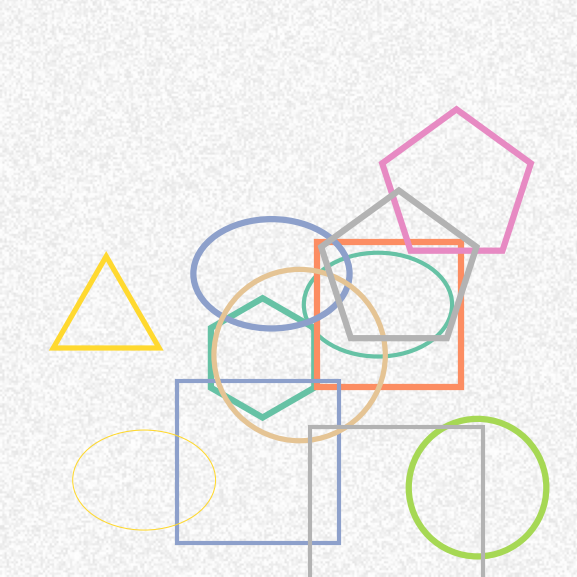[{"shape": "hexagon", "thickness": 3, "radius": 0.52, "center": [0.455, 0.379]}, {"shape": "oval", "thickness": 2, "radius": 0.64, "center": [0.654, 0.472]}, {"shape": "square", "thickness": 3, "radius": 0.62, "center": [0.673, 0.455]}, {"shape": "square", "thickness": 2, "radius": 0.7, "center": [0.446, 0.199]}, {"shape": "oval", "thickness": 3, "radius": 0.68, "center": [0.47, 0.525]}, {"shape": "pentagon", "thickness": 3, "radius": 0.68, "center": [0.79, 0.675]}, {"shape": "circle", "thickness": 3, "radius": 0.6, "center": [0.827, 0.155]}, {"shape": "oval", "thickness": 0.5, "radius": 0.62, "center": [0.25, 0.168]}, {"shape": "triangle", "thickness": 2.5, "radius": 0.53, "center": [0.184, 0.449]}, {"shape": "circle", "thickness": 2.5, "radius": 0.74, "center": [0.519, 0.384]}, {"shape": "pentagon", "thickness": 3, "radius": 0.71, "center": [0.691, 0.528]}, {"shape": "square", "thickness": 2, "radius": 0.75, "center": [0.686, 0.11]}]